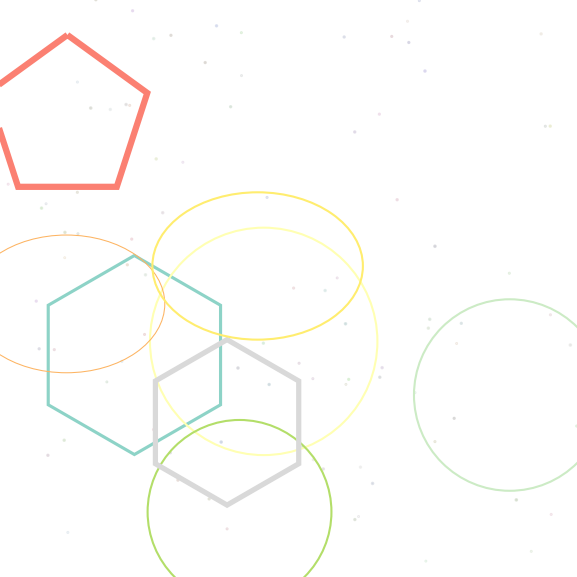[{"shape": "hexagon", "thickness": 1.5, "radius": 0.86, "center": [0.233, 0.384]}, {"shape": "circle", "thickness": 1, "radius": 0.98, "center": [0.457, 0.408]}, {"shape": "pentagon", "thickness": 3, "radius": 0.73, "center": [0.117, 0.793]}, {"shape": "oval", "thickness": 0.5, "radius": 0.85, "center": [0.115, 0.473]}, {"shape": "circle", "thickness": 1, "radius": 0.8, "center": [0.415, 0.113]}, {"shape": "hexagon", "thickness": 2.5, "radius": 0.72, "center": [0.393, 0.268]}, {"shape": "circle", "thickness": 1, "radius": 0.83, "center": [0.883, 0.315]}, {"shape": "oval", "thickness": 1, "radius": 0.91, "center": [0.446, 0.539]}]